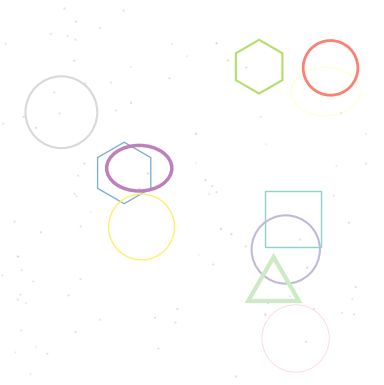[{"shape": "square", "thickness": 1, "radius": 0.36, "center": [0.76, 0.43]}, {"shape": "oval", "thickness": 0.5, "radius": 0.45, "center": [0.846, 0.762]}, {"shape": "circle", "thickness": 1.5, "radius": 0.44, "center": [0.742, 0.352]}, {"shape": "circle", "thickness": 2, "radius": 0.36, "center": [0.859, 0.824]}, {"shape": "hexagon", "thickness": 1, "radius": 0.4, "center": [0.323, 0.551]}, {"shape": "hexagon", "thickness": 1.5, "radius": 0.35, "center": [0.673, 0.827]}, {"shape": "circle", "thickness": 0.5, "radius": 0.44, "center": [0.768, 0.121]}, {"shape": "circle", "thickness": 1.5, "radius": 0.47, "center": [0.159, 0.709]}, {"shape": "oval", "thickness": 2.5, "radius": 0.42, "center": [0.362, 0.563]}, {"shape": "triangle", "thickness": 3, "radius": 0.38, "center": [0.711, 0.256]}, {"shape": "circle", "thickness": 1, "radius": 0.43, "center": [0.368, 0.411]}]